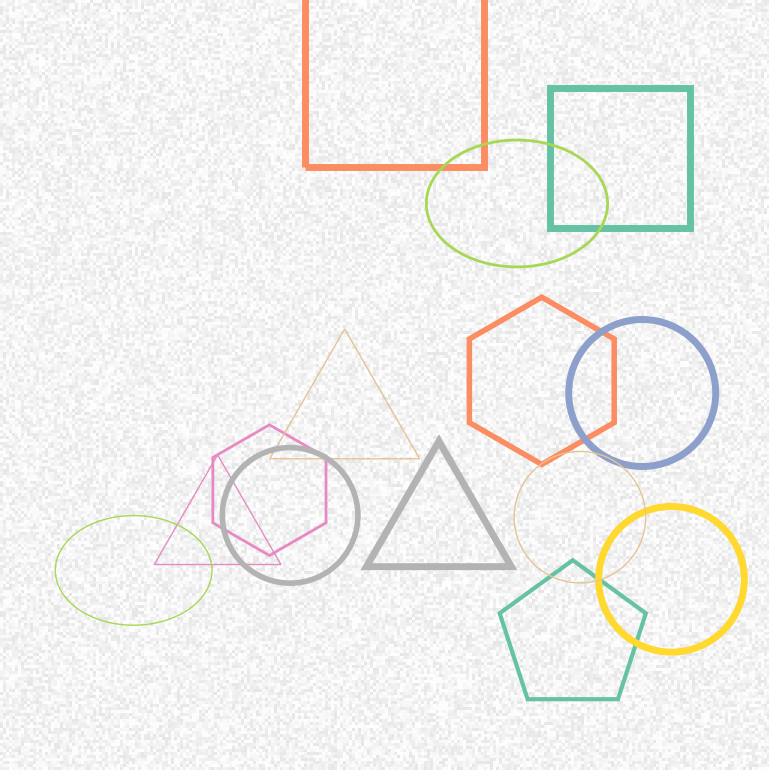[{"shape": "square", "thickness": 2.5, "radius": 0.45, "center": [0.805, 0.795]}, {"shape": "pentagon", "thickness": 1.5, "radius": 0.5, "center": [0.744, 0.173]}, {"shape": "hexagon", "thickness": 2, "radius": 0.54, "center": [0.704, 0.505]}, {"shape": "square", "thickness": 2.5, "radius": 0.58, "center": [0.513, 0.899]}, {"shape": "circle", "thickness": 2.5, "radius": 0.48, "center": [0.834, 0.49]}, {"shape": "hexagon", "thickness": 1, "radius": 0.42, "center": [0.35, 0.363]}, {"shape": "triangle", "thickness": 0.5, "radius": 0.47, "center": [0.283, 0.314]}, {"shape": "oval", "thickness": 1, "radius": 0.59, "center": [0.671, 0.736]}, {"shape": "oval", "thickness": 0.5, "radius": 0.51, "center": [0.174, 0.259]}, {"shape": "circle", "thickness": 2.5, "radius": 0.47, "center": [0.872, 0.248]}, {"shape": "circle", "thickness": 0.5, "radius": 0.43, "center": [0.753, 0.328]}, {"shape": "triangle", "thickness": 0.5, "radius": 0.56, "center": [0.448, 0.46]}, {"shape": "triangle", "thickness": 2.5, "radius": 0.54, "center": [0.57, 0.318]}, {"shape": "circle", "thickness": 2, "radius": 0.44, "center": [0.377, 0.331]}]